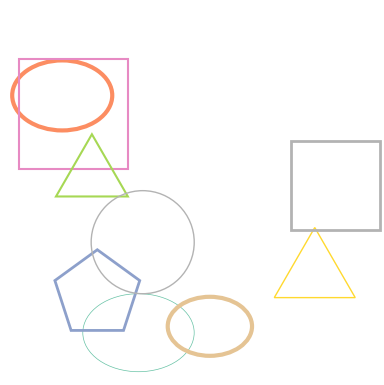[{"shape": "oval", "thickness": 0.5, "radius": 0.72, "center": [0.36, 0.136]}, {"shape": "oval", "thickness": 3, "radius": 0.65, "center": [0.162, 0.752]}, {"shape": "pentagon", "thickness": 2, "radius": 0.58, "center": [0.253, 0.235]}, {"shape": "square", "thickness": 1.5, "radius": 0.71, "center": [0.191, 0.703]}, {"shape": "triangle", "thickness": 1.5, "radius": 0.54, "center": [0.239, 0.544]}, {"shape": "triangle", "thickness": 1, "radius": 0.61, "center": [0.818, 0.288]}, {"shape": "oval", "thickness": 3, "radius": 0.55, "center": [0.545, 0.152]}, {"shape": "square", "thickness": 2, "radius": 0.58, "center": [0.872, 0.518]}, {"shape": "circle", "thickness": 1, "radius": 0.67, "center": [0.371, 0.371]}]